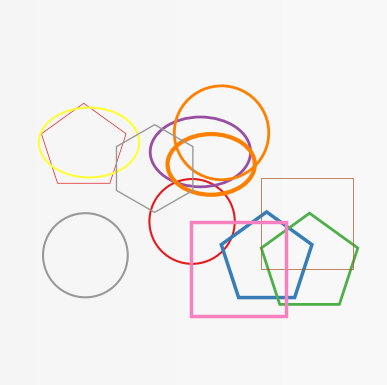[{"shape": "pentagon", "thickness": 0.5, "radius": 0.57, "center": [0.216, 0.617]}, {"shape": "circle", "thickness": 1.5, "radius": 0.55, "center": [0.496, 0.425]}, {"shape": "pentagon", "thickness": 2.5, "radius": 0.61, "center": [0.688, 0.327]}, {"shape": "pentagon", "thickness": 2, "radius": 0.65, "center": [0.799, 0.315]}, {"shape": "oval", "thickness": 2, "radius": 0.65, "center": [0.517, 0.605]}, {"shape": "circle", "thickness": 2, "radius": 0.61, "center": [0.572, 0.655]}, {"shape": "oval", "thickness": 3, "radius": 0.56, "center": [0.545, 0.573]}, {"shape": "oval", "thickness": 1.5, "radius": 0.65, "center": [0.23, 0.63]}, {"shape": "square", "thickness": 0.5, "radius": 0.59, "center": [0.793, 0.42]}, {"shape": "square", "thickness": 2.5, "radius": 0.61, "center": [0.615, 0.302]}, {"shape": "circle", "thickness": 1.5, "radius": 0.55, "center": [0.22, 0.337]}, {"shape": "hexagon", "thickness": 1, "radius": 0.57, "center": [0.399, 0.562]}]